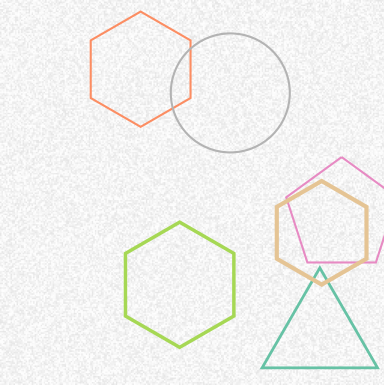[{"shape": "triangle", "thickness": 2, "radius": 0.87, "center": [0.831, 0.131]}, {"shape": "hexagon", "thickness": 1.5, "radius": 0.75, "center": [0.365, 0.82]}, {"shape": "pentagon", "thickness": 1.5, "radius": 0.76, "center": [0.887, 0.441]}, {"shape": "hexagon", "thickness": 2.5, "radius": 0.81, "center": [0.467, 0.26]}, {"shape": "hexagon", "thickness": 3, "radius": 0.67, "center": [0.835, 0.395]}, {"shape": "circle", "thickness": 1.5, "radius": 0.77, "center": [0.598, 0.759]}]